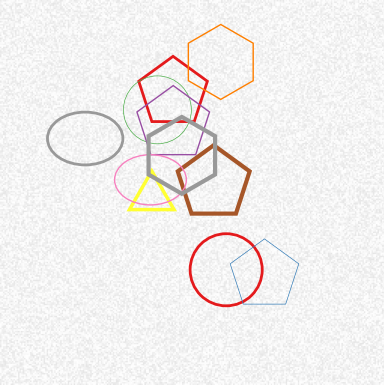[{"shape": "pentagon", "thickness": 2, "radius": 0.47, "center": [0.45, 0.76]}, {"shape": "circle", "thickness": 2, "radius": 0.47, "center": [0.587, 0.299]}, {"shape": "pentagon", "thickness": 0.5, "radius": 0.47, "center": [0.687, 0.286]}, {"shape": "circle", "thickness": 0.5, "radius": 0.44, "center": [0.409, 0.715]}, {"shape": "pentagon", "thickness": 1, "radius": 0.5, "center": [0.45, 0.679]}, {"shape": "hexagon", "thickness": 1, "radius": 0.49, "center": [0.573, 0.839]}, {"shape": "triangle", "thickness": 2.5, "radius": 0.33, "center": [0.394, 0.489]}, {"shape": "pentagon", "thickness": 3, "radius": 0.49, "center": [0.555, 0.525]}, {"shape": "oval", "thickness": 1, "radius": 0.47, "center": [0.391, 0.533]}, {"shape": "hexagon", "thickness": 3, "radius": 0.5, "center": [0.472, 0.597]}, {"shape": "oval", "thickness": 2, "radius": 0.49, "center": [0.221, 0.64]}]